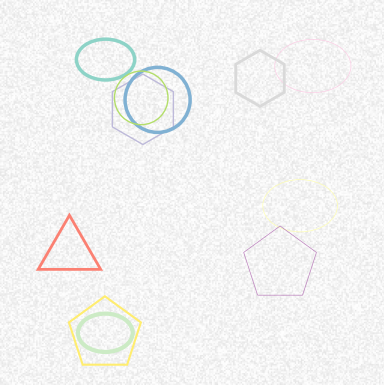[{"shape": "oval", "thickness": 2.5, "radius": 0.38, "center": [0.274, 0.845]}, {"shape": "oval", "thickness": 0.5, "radius": 0.48, "center": [0.78, 0.466]}, {"shape": "hexagon", "thickness": 1, "radius": 0.46, "center": [0.371, 0.716]}, {"shape": "triangle", "thickness": 2, "radius": 0.47, "center": [0.18, 0.347]}, {"shape": "circle", "thickness": 2.5, "radius": 0.42, "center": [0.409, 0.741]}, {"shape": "circle", "thickness": 1, "radius": 0.35, "center": [0.367, 0.746]}, {"shape": "oval", "thickness": 0.5, "radius": 0.5, "center": [0.813, 0.828]}, {"shape": "hexagon", "thickness": 2, "radius": 0.36, "center": [0.675, 0.797]}, {"shape": "pentagon", "thickness": 0.5, "radius": 0.5, "center": [0.727, 0.314]}, {"shape": "oval", "thickness": 3, "radius": 0.36, "center": [0.273, 0.136]}, {"shape": "pentagon", "thickness": 1.5, "radius": 0.49, "center": [0.272, 0.132]}]